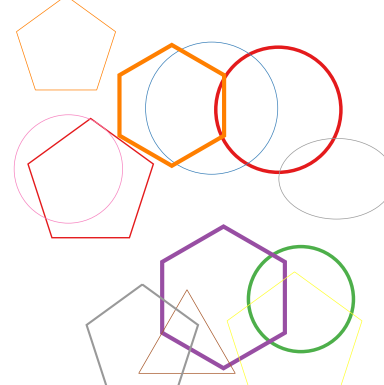[{"shape": "pentagon", "thickness": 1, "radius": 0.86, "center": [0.236, 0.521]}, {"shape": "circle", "thickness": 2.5, "radius": 0.81, "center": [0.723, 0.715]}, {"shape": "circle", "thickness": 0.5, "radius": 0.86, "center": [0.55, 0.719]}, {"shape": "circle", "thickness": 2.5, "radius": 0.68, "center": [0.782, 0.223]}, {"shape": "hexagon", "thickness": 3, "radius": 0.92, "center": [0.581, 0.228]}, {"shape": "hexagon", "thickness": 3, "radius": 0.78, "center": [0.446, 0.726]}, {"shape": "pentagon", "thickness": 0.5, "radius": 0.68, "center": [0.172, 0.876]}, {"shape": "pentagon", "thickness": 0.5, "radius": 0.92, "center": [0.765, 0.11]}, {"shape": "triangle", "thickness": 0.5, "radius": 0.72, "center": [0.486, 0.103]}, {"shape": "circle", "thickness": 0.5, "radius": 0.7, "center": [0.178, 0.561]}, {"shape": "oval", "thickness": 0.5, "radius": 0.75, "center": [0.874, 0.536]}, {"shape": "pentagon", "thickness": 1.5, "radius": 0.76, "center": [0.37, 0.109]}]